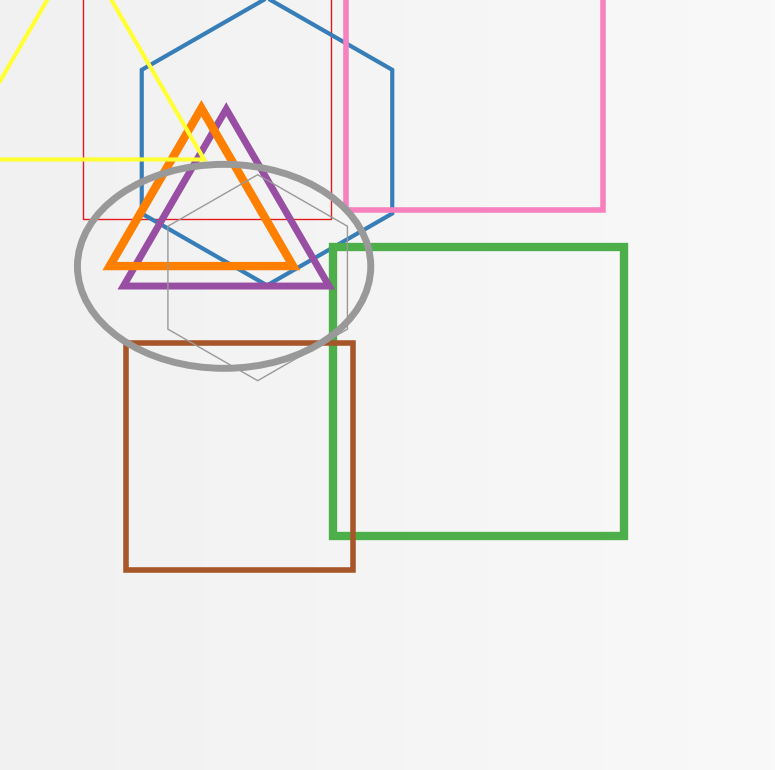[{"shape": "square", "thickness": 0.5, "radius": 0.8, "center": [0.267, 0.875]}, {"shape": "hexagon", "thickness": 1.5, "radius": 0.93, "center": [0.345, 0.816]}, {"shape": "square", "thickness": 3, "radius": 0.94, "center": [0.618, 0.492]}, {"shape": "triangle", "thickness": 2.5, "radius": 0.77, "center": [0.292, 0.705]}, {"shape": "triangle", "thickness": 3, "radius": 0.68, "center": [0.26, 0.723]}, {"shape": "triangle", "thickness": 1.5, "radius": 0.93, "center": [0.102, 0.886]}, {"shape": "square", "thickness": 2, "radius": 0.73, "center": [0.309, 0.407]}, {"shape": "square", "thickness": 2, "radius": 0.83, "center": [0.612, 0.893]}, {"shape": "oval", "thickness": 2.5, "radius": 0.95, "center": [0.289, 0.654]}, {"shape": "hexagon", "thickness": 0.5, "radius": 0.67, "center": [0.332, 0.639]}]